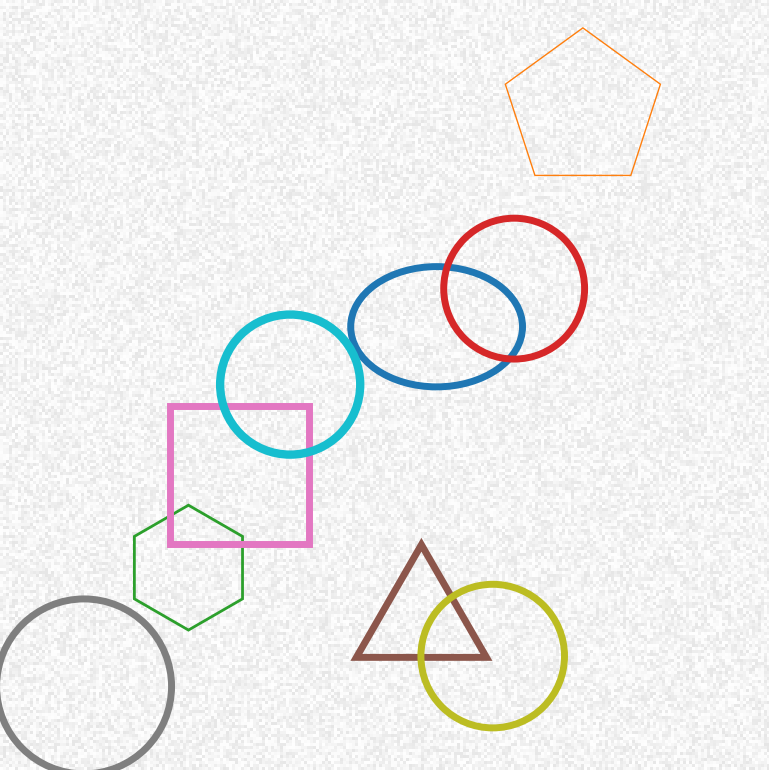[{"shape": "oval", "thickness": 2.5, "radius": 0.56, "center": [0.567, 0.576]}, {"shape": "pentagon", "thickness": 0.5, "radius": 0.53, "center": [0.757, 0.858]}, {"shape": "hexagon", "thickness": 1, "radius": 0.41, "center": [0.245, 0.263]}, {"shape": "circle", "thickness": 2.5, "radius": 0.46, "center": [0.668, 0.625]}, {"shape": "triangle", "thickness": 2.5, "radius": 0.49, "center": [0.547, 0.195]}, {"shape": "square", "thickness": 2.5, "radius": 0.45, "center": [0.311, 0.383]}, {"shape": "circle", "thickness": 2.5, "radius": 0.57, "center": [0.109, 0.109]}, {"shape": "circle", "thickness": 2.5, "radius": 0.47, "center": [0.64, 0.148]}, {"shape": "circle", "thickness": 3, "radius": 0.45, "center": [0.377, 0.501]}]